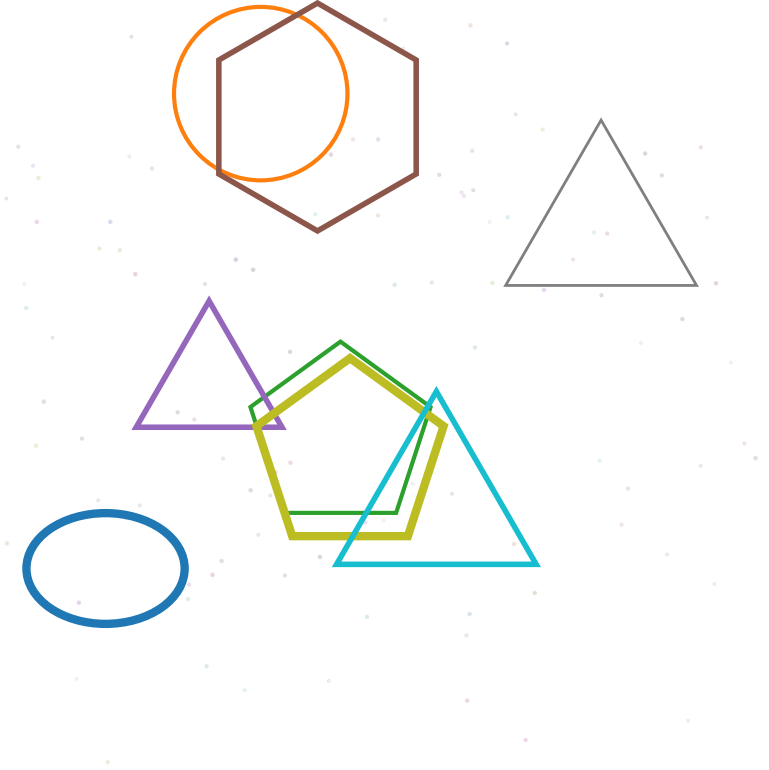[{"shape": "oval", "thickness": 3, "radius": 0.51, "center": [0.137, 0.262]}, {"shape": "circle", "thickness": 1.5, "radius": 0.56, "center": [0.339, 0.878]}, {"shape": "pentagon", "thickness": 1.5, "radius": 0.61, "center": [0.442, 0.433]}, {"shape": "triangle", "thickness": 2, "radius": 0.55, "center": [0.272, 0.5]}, {"shape": "hexagon", "thickness": 2, "radius": 0.74, "center": [0.412, 0.848]}, {"shape": "triangle", "thickness": 1, "radius": 0.72, "center": [0.781, 0.701]}, {"shape": "pentagon", "thickness": 3, "radius": 0.64, "center": [0.455, 0.407]}, {"shape": "triangle", "thickness": 2, "radius": 0.75, "center": [0.567, 0.342]}]